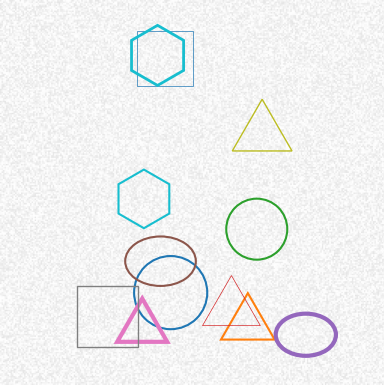[{"shape": "circle", "thickness": 1.5, "radius": 0.48, "center": [0.443, 0.24]}, {"shape": "square", "thickness": 0.5, "radius": 0.36, "center": [0.428, 0.848]}, {"shape": "triangle", "thickness": 1.5, "radius": 0.4, "center": [0.644, 0.158]}, {"shape": "circle", "thickness": 1.5, "radius": 0.4, "center": [0.667, 0.405]}, {"shape": "triangle", "thickness": 0.5, "radius": 0.43, "center": [0.601, 0.198]}, {"shape": "oval", "thickness": 3, "radius": 0.39, "center": [0.794, 0.131]}, {"shape": "oval", "thickness": 1.5, "radius": 0.46, "center": [0.417, 0.322]}, {"shape": "triangle", "thickness": 3, "radius": 0.37, "center": [0.369, 0.15]}, {"shape": "square", "thickness": 1, "radius": 0.4, "center": [0.28, 0.178]}, {"shape": "triangle", "thickness": 1, "radius": 0.45, "center": [0.681, 0.653]}, {"shape": "hexagon", "thickness": 2, "radius": 0.39, "center": [0.409, 0.856]}, {"shape": "hexagon", "thickness": 1.5, "radius": 0.38, "center": [0.374, 0.483]}]